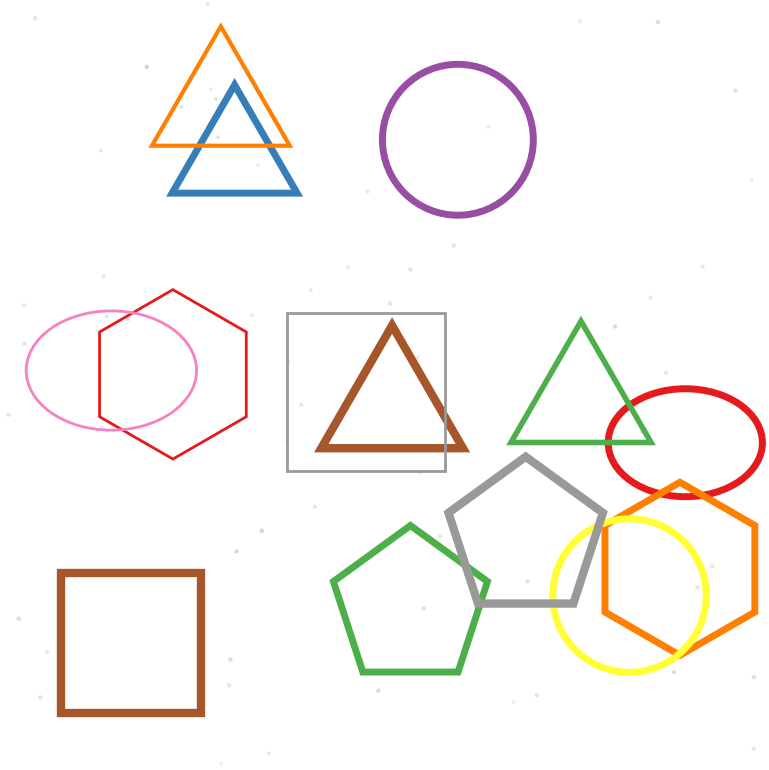[{"shape": "oval", "thickness": 2.5, "radius": 0.5, "center": [0.89, 0.425]}, {"shape": "hexagon", "thickness": 1, "radius": 0.55, "center": [0.225, 0.514]}, {"shape": "triangle", "thickness": 2.5, "radius": 0.47, "center": [0.305, 0.796]}, {"shape": "triangle", "thickness": 2, "radius": 0.53, "center": [0.755, 0.478]}, {"shape": "pentagon", "thickness": 2.5, "radius": 0.53, "center": [0.533, 0.212]}, {"shape": "circle", "thickness": 2.5, "radius": 0.49, "center": [0.595, 0.818]}, {"shape": "hexagon", "thickness": 2.5, "radius": 0.56, "center": [0.883, 0.261]}, {"shape": "triangle", "thickness": 1.5, "radius": 0.52, "center": [0.287, 0.862]}, {"shape": "circle", "thickness": 2.5, "radius": 0.5, "center": [0.818, 0.227]}, {"shape": "square", "thickness": 3, "radius": 0.45, "center": [0.17, 0.165]}, {"shape": "triangle", "thickness": 3, "radius": 0.53, "center": [0.509, 0.471]}, {"shape": "oval", "thickness": 1, "radius": 0.55, "center": [0.145, 0.519]}, {"shape": "pentagon", "thickness": 3, "radius": 0.53, "center": [0.683, 0.301]}, {"shape": "square", "thickness": 1, "radius": 0.51, "center": [0.475, 0.491]}]